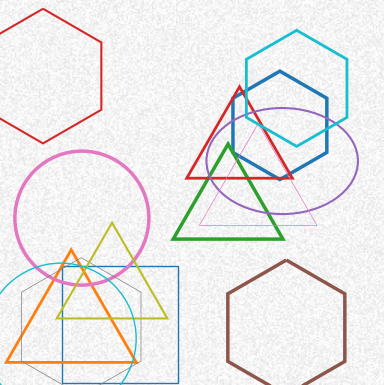[{"shape": "square", "thickness": 1, "radius": 0.76, "center": [0.312, 0.157]}, {"shape": "hexagon", "thickness": 2.5, "radius": 0.7, "center": [0.727, 0.674]}, {"shape": "triangle", "thickness": 2, "radius": 0.98, "center": [0.185, 0.156]}, {"shape": "triangle", "thickness": 2.5, "radius": 0.82, "center": [0.592, 0.461]}, {"shape": "hexagon", "thickness": 1.5, "radius": 0.87, "center": [0.112, 0.802]}, {"shape": "triangle", "thickness": 2, "radius": 0.79, "center": [0.622, 0.616]}, {"shape": "oval", "thickness": 1.5, "radius": 0.98, "center": [0.733, 0.582]}, {"shape": "hexagon", "thickness": 2.5, "radius": 0.88, "center": [0.744, 0.149]}, {"shape": "triangle", "thickness": 0.5, "radius": 0.88, "center": [0.671, 0.503]}, {"shape": "circle", "thickness": 2.5, "radius": 0.87, "center": [0.213, 0.433]}, {"shape": "hexagon", "thickness": 0.5, "radius": 0.9, "center": [0.211, 0.152]}, {"shape": "triangle", "thickness": 1.5, "radius": 0.83, "center": [0.291, 0.256]}, {"shape": "hexagon", "thickness": 2, "radius": 0.75, "center": [0.771, 0.771]}, {"shape": "circle", "thickness": 1, "radius": 0.98, "center": [0.158, 0.12]}]